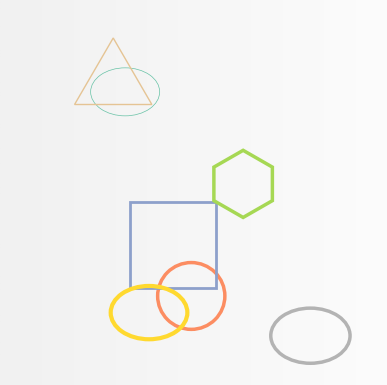[{"shape": "oval", "thickness": 0.5, "radius": 0.45, "center": [0.323, 0.761]}, {"shape": "circle", "thickness": 2.5, "radius": 0.43, "center": [0.494, 0.231]}, {"shape": "square", "thickness": 2, "radius": 0.56, "center": [0.447, 0.364]}, {"shape": "hexagon", "thickness": 2.5, "radius": 0.44, "center": [0.627, 0.522]}, {"shape": "oval", "thickness": 3, "radius": 0.49, "center": [0.385, 0.188]}, {"shape": "triangle", "thickness": 1, "radius": 0.58, "center": [0.292, 0.786]}, {"shape": "oval", "thickness": 2.5, "radius": 0.51, "center": [0.801, 0.128]}]